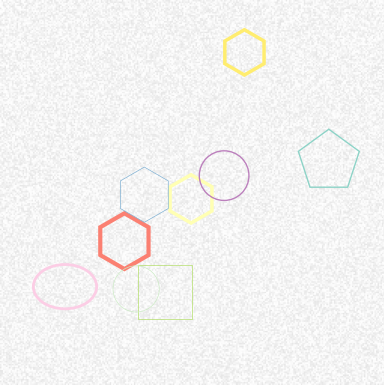[{"shape": "pentagon", "thickness": 1, "radius": 0.42, "center": [0.854, 0.581]}, {"shape": "hexagon", "thickness": 2.5, "radius": 0.31, "center": [0.496, 0.483]}, {"shape": "hexagon", "thickness": 3, "radius": 0.36, "center": [0.323, 0.374]}, {"shape": "hexagon", "thickness": 0.5, "radius": 0.36, "center": [0.375, 0.494]}, {"shape": "square", "thickness": 0.5, "radius": 0.35, "center": [0.428, 0.242]}, {"shape": "oval", "thickness": 2, "radius": 0.41, "center": [0.169, 0.255]}, {"shape": "circle", "thickness": 1, "radius": 0.32, "center": [0.582, 0.544]}, {"shape": "circle", "thickness": 0.5, "radius": 0.3, "center": [0.354, 0.25]}, {"shape": "hexagon", "thickness": 2.5, "radius": 0.29, "center": [0.635, 0.864]}]